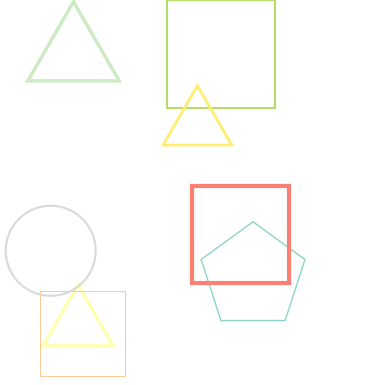[{"shape": "pentagon", "thickness": 1, "radius": 0.71, "center": [0.657, 0.282]}, {"shape": "triangle", "thickness": 2.5, "radius": 0.52, "center": [0.203, 0.155]}, {"shape": "square", "thickness": 3, "radius": 0.63, "center": [0.625, 0.391]}, {"shape": "square", "thickness": 0.5, "radius": 0.55, "center": [0.215, 0.134]}, {"shape": "square", "thickness": 1.5, "radius": 0.7, "center": [0.574, 0.86]}, {"shape": "circle", "thickness": 1.5, "radius": 0.58, "center": [0.132, 0.349]}, {"shape": "triangle", "thickness": 2.5, "radius": 0.69, "center": [0.191, 0.858]}, {"shape": "triangle", "thickness": 2, "radius": 0.51, "center": [0.513, 0.675]}]